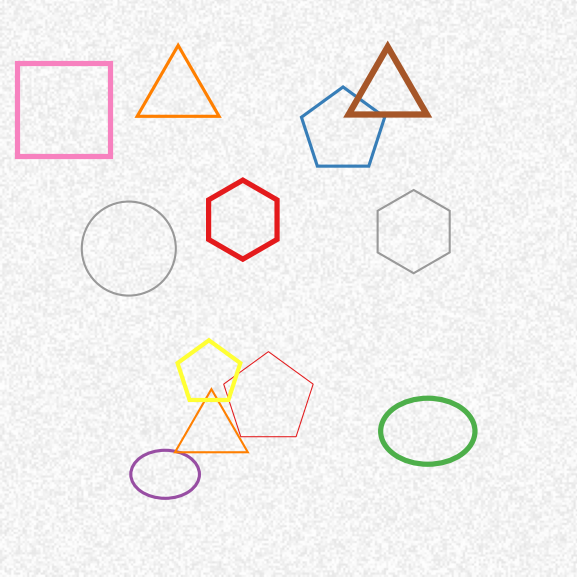[{"shape": "hexagon", "thickness": 2.5, "radius": 0.34, "center": [0.42, 0.619]}, {"shape": "pentagon", "thickness": 0.5, "radius": 0.41, "center": [0.465, 0.309]}, {"shape": "pentagon", "thickness": 1.5, "radius": 0.38, "center": [0.594, 0.773]}, {"shape": "oval", "thickness": 2.5, "radius": 0.41, "center": [0.741, 0.252]}, {"shape": "oval", "thickness": 1.5, "radius": 0.3, "center": [0.286, 0.178]}, {"shape": "triangle", "thickness": 1.5, "radius": 0.41, "center": [0.308, 0.839]}, {"shape": "triangle", "thickness": 1, "radius": 0.36, "center": [0.366, 0.252]}, {"shape": "pentagon", "thickness": 2, "radius": 0.29, "center": [0.362, 0.353]}, {"shape": "triangle", "thickness": 3, "radius": 0.39, "center": [0.671, 0.84]}, {"shape": "square", "thickness": 2.5, "radius": 0.4, "center": [0.109, 0.809]}, {"shape": "hexagon", "thickness": 1, "radius": 0.36, "center": [0.716, 0.598]}, {"shape": "circle", "thickness": 1, "radius": 0.41, "center": [0.223, 0.569]}]